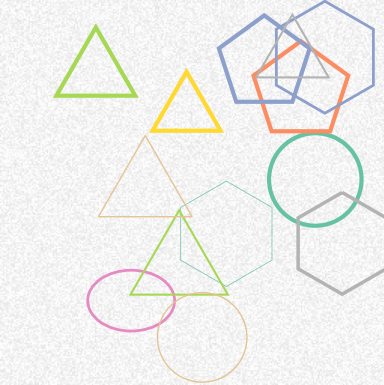[{"shape": "hexagon", "thickness": 0.5, "radius": 0.68, "center": [0.588, 0.393]}, {"shape": "circle", "thickness": 3, "radius": 0.6, "center": [0.819, 0.534]}, {"shape": "pentagon", "thickness": 3, "radius": 0.65, "center": [0.781, 0.764]}, {"shape": "pentagon", "thickness": 3, "radius": 0.62, "center": [0.686, 0.836]}, {"shape": "hexagon", "thickness": 2, "radius": 0.73, "center": [0.844, 0.851]}, {"shape": "oval", "thickness": 2, "radius": 0.56, "center": [0.341, 0.219]}, {"shape": "triangle", "thickness": 1.5, "radius": 0.73, "center": [0.465, 0.308]}, {"shape": "triangle", "thickness": 3, "radius": 0.59, "center": [0.249, 0.811]}, {"shape": "triangle", "thickness": 3, "radius": 0.51, "center": [0.485, 0.711]}, {"shape": "triangle", "thickness": 1, "radius": 0.7, "center": [0.377, 0.507]}, {"shape": "circle", "thickness": 1, "radius": 0.58, "center": [0.525, 0.124]}, {"shape": "triangle", "thickness": 1.5, "radius": 0.54, "center": [0.759, 0.853]}, {"shape": "hexagon", "thickness": 2.5, "radius": 0.66, "center": [0.889, 0.368]}]